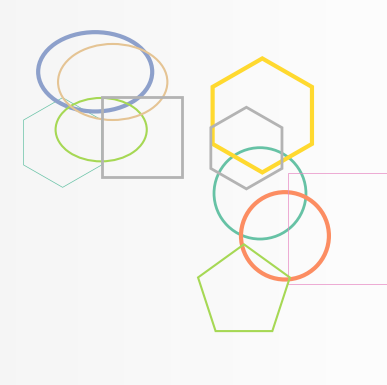[{"shape": "hexagon", "thickness": 0.5, "radius": 0.58, "center": [0.162, 0.63]}, {"shape": "circle", "thickness": 2, "radius": 0.59, "center": [0.671, 0.498]}, {"shape": "circle", "thickness": 3, "radius": 0.57, "center": [0.735, 0.387]}, {"shape": "oval", "thickness": 3, "radius": 0.74, "center": [0.246, 0.813]}, {"shape": "square", "thickness": 0.5, "radius": 0.72, "center": [0.887, 0.406]}, {"shape": "pentagon", "thickness": 1.5, "radius": 0.62, "center": [0.63, 0.241]}, {"shape": "oval", "thickness": 1.5, "radius": 0.59, "center": [0.261, 0.663]}, {"shape": "hexagon", "thickness": 3, "radius": 0.74, "center": [0.677, 0.7]}, {"shape": "oval", "thickness": 1.5, "radius": 0.71, "center": [0.291, 0.787]}, {"shape": "hexagon", "thickness": 2, "radius": 0.53, "center": [0.636, 0.615]}, {"shape": "square", "thickness": 2, "radius": 0.52, "center": [0.367, 0.643]}]